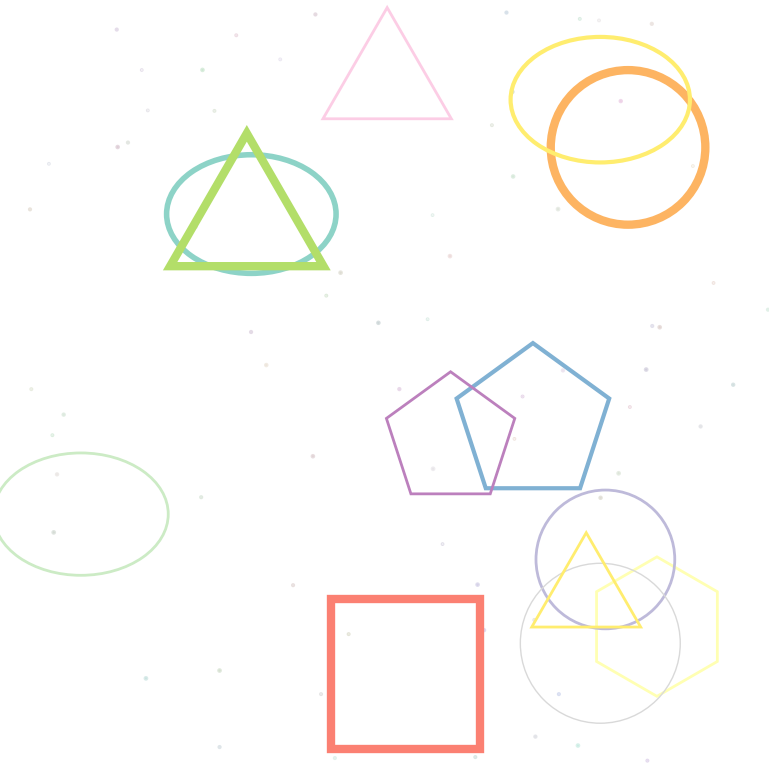[{"shape": "oval", "thickness": 2, "radius": 0.55, "center": [0.326, 0.722]}, {"shape": "hexagon", "thickness": 1, "radius": 0.45, "center": [0.853, 0.186]}, {"shape": "circle", "thickness": 1, "radius": 0.45, "center": [0.786, 0.273]}, {"shape": "square", "thickness": 3, "radius": 0.49, "center": [0.527, 0.124]}, {"shape": "pentagon", "thickness": 1.5, "radius": 0.52, "center": [0.692, 0.45]}, {"shape": "circle", "thickness": 3, "radius": 0.5, "center": [0.816, 0.809]}, {"shape": "triangle", "thickness": 3, "radius": 0.58, "center": [0.321, 0.712]}, {"shape": "triangle", "thickness": 1, "radius": 0.48, "center": [0.503, 0.894]}, {"shape": "circle", "thickness": 0.5, "radius": 0.52, "center": [0.78, 0.165]}, {"shape": "pentagon", "thickness": 1, "radius": 0.44, "center": [0.585, 0.43]}, {"shape": "oval", "thickness": 1, "radius": 0.57, "center": [0.105, 0.332]}, {"shape": "oval", "thickness": 1.5, "radius": 0.58, "center": [0.78, 0.871]}, {"shape": "triangle", "thickness": 1, "radius": 0.41, "center": [0.761, 0.226]}]